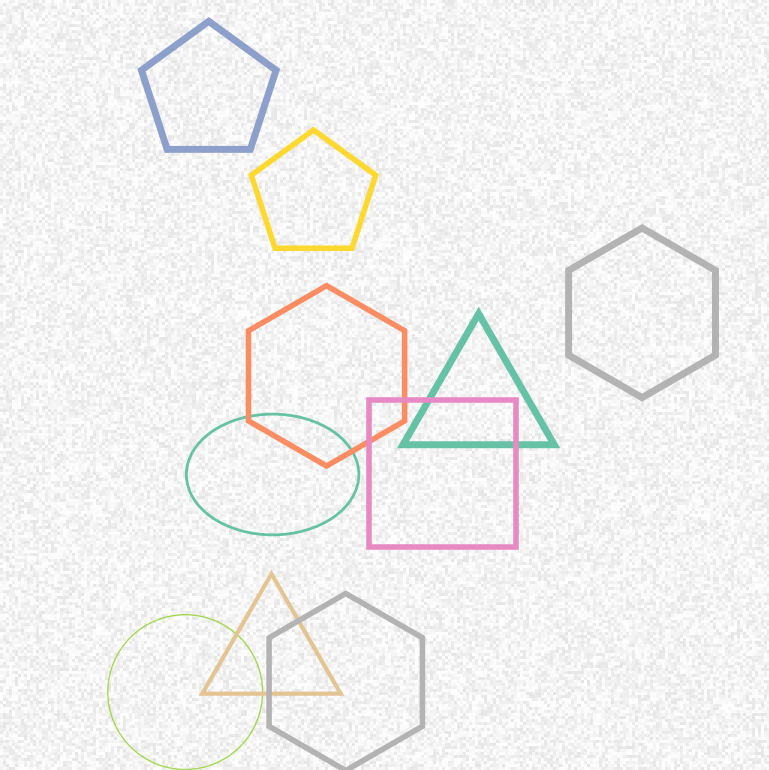[{"shape": "oval", "thickness": 1, "radius": 0.56, "center": [0.354, 0.384]}, {"shape": "triangle", "thickness": 2.5, "radius": 0.57, "center": [0.622, 0.479]}, {"shape": "hexagon", "thickness": 2, "radius": 0.59, "center": [0.424, 0.512]}, {"shape": "pentagon", "thickness": 2.5, "radius": 0.46, "center": [0.271, 0.88]}, {"shape": "square", "thickness": 2, "radius": 0.48, "center": [0.575, 0.385]}, {"shape": "circle", "thickness": 0.5, "radius": 0.5, "center": [0.241, 0.101]}, {"shape": "pentagon", "thickness": 2, "radius": 0.42, "center": [0.407, 0.746]}, {"shape": "triangle", "thickness": 1.5, "radius": 0.52, "center": [0.353, 0.151]}, {"shape": "hexagon", "thickness": 2, "radius": 0.57, "center": [0.449, 0.114]}, {"shape": "hexagon", "thickness": 2.5, "radius": 0.55, "center": [0.834, 0.594]}]